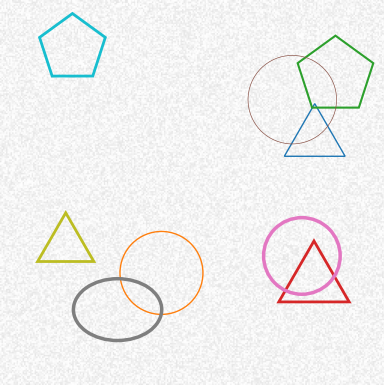[{"shape": "triangle", "thickness": 1, "radius": 0.46, "center": [0.817, 0.64]}, {"shape": "circle", "thickness": 1, "radius": 0.54, "center": [0.419, 0.291]}, {"shape": "pentagon", "thickness": 1.5, "radius": 0.52, "center": [0.871, 0.804]}, {"shape": "triangle", "thickness": 2, "radius": 0.53, "center": [0.816, 0.269]}, {"shape": "circle", "thickness": 0.5, "radius": 0.57, "center": [0.759, 0.741]}, {"shape": "circle", "thickness": 2.5, "radius": 0.5, "center": [0.784, 0.335]}, {"shape": "oval", "thickness": 2.5, "radius": 0.57, "center": [0.305, 0.196]}, {"shape": "triangle", "thickness": 2, "radius": 0.42, "center": [0.171, 0.363]}, {"shape": "pentagon", "thickness": 2, "radius": 0.45, "center": [0.188, 0.875]}]